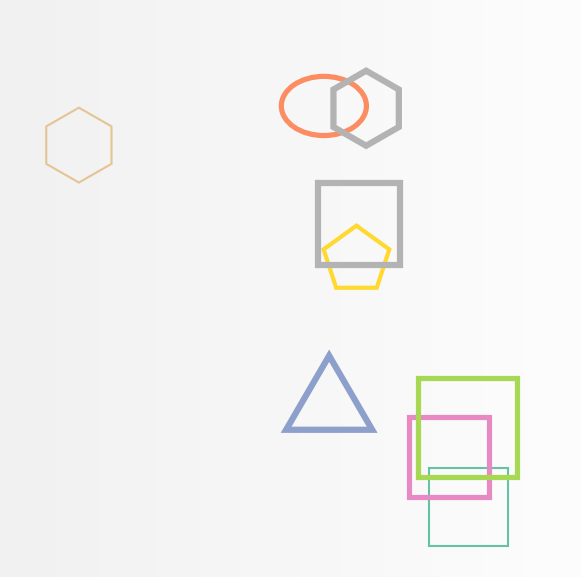[{"shape": "square", "thickness": 1, "radius": 0.34, "center": [0.806, 0.122]}, {"shape": "oval", "thickness": 2.5, "radius": 0.37, "center": [0.557, 0.816]}, {"shape": "triangle", "thickness": 3, "radius": 0.43, "center": [0.566, 0.298]}, {"shape": "square", "thickness": 2.5, "radius": 0.35, "center": [0.772, 0.208]}, {"shape": "square", "thickness": 2.5, "radius": 0.43, "center": [0.805, 0.259]}, {"shape": "pentagon", "thickness": 2, "radius": 0.3, "center": [0.613, 0.549]}, {"shape": "hexagon", "thickness": 1, "radius": 0.32, "center": [0.136, 0.748]}, {"shape": "square", "thickness": 3, "radius": 0.35, "center": [0.618, 0.612]}, {"shape": "hexagon", "thickness": 3, "radius": 0.32, "center": [0.63, 0.812]}]